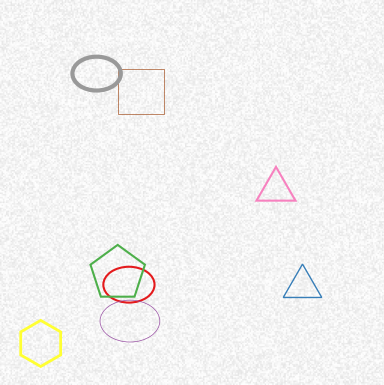[{"shape": "oval", "thickness": 1.5, "radius": 0.33, "center": [0.335, 0.261]}, {"shape": "triangle", "thickness": 1, "radius": 0.29, "center": [0.786, 0.256]}, {"shape": "pentagon", "thickness": 1.5, "radius": 0.37, "center": [0.306, 0.29]}, {"shape": "oval", "thickness": 0.5, "radius": 0.39, "center": [0.337, 0.166]}, {"shape": "hexagon", "thickness": 2, "radius": 0.3, "center": [0.106, 0.108]}, {"shape": "square", "thickness": 0.5, "radius": 0.29, "center": [0.366, 0.762]}, {"shape": "triangle", "thickness": 1.5, "radius": 0.29, "center": [0.717, 0.508]}, {"shape": "oval", "thickness": 3, "radius": 0.31, "center": [0.251, 0.809]}]